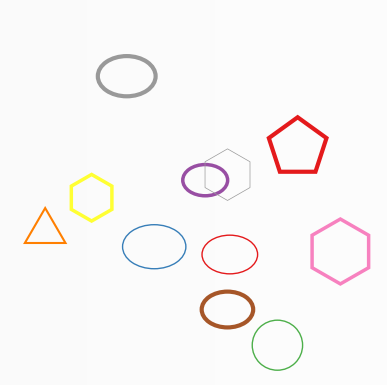[{"shape": "pentagon", "thickness": 3, "radius": 0.39, "center": [0.768, 0.617]}, {"shape": "oval", "thickness": 1, "radius": 0.36, "center": [0.593, 0.339]}, {"shape": "oval", "thickness": 1, "radius": 0.41, "center": [0.398, 0.359]}, {"shape": "circle", "thickness": 1, "radius": 0.32, "center": [0.716, 0.103]}, {"shape": "oval", "thickness": 2.5, "radius": 0.29, "center": [0.53, 0.532]}, {"shape": "triangle", "thickness": 1.5, "radius": 0.3, "center": [0.117, 0.399]}, {"shape": "hexagon", "thickness": 2.5, "radius": 0.3, "center": [0.236, 0.486]}, {"shape": "oval", "thickness": 3, "radius": 0.33, "center": [0.587, 0.196]}, {"shape": "hexagon", "thickness": 2.5, "radius": 0.42, "center": [0.878, 0.347]}, {"shape": "oval", "thickness": 3, "radius": 0.37, "center": [0.327, 0.802]}, {"shape": "hexagon", "thickness": 0.5, "radius": 0.34, "center": [0.587, 0.546]}]